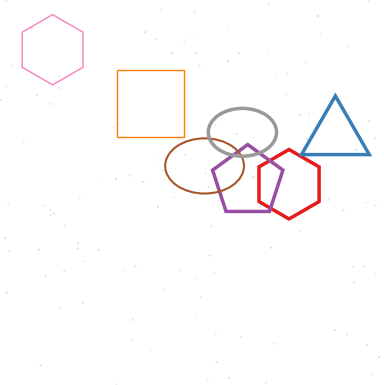[{"shape": "hexagon", "thickness": 2.5, "radius": 0.45, "center": [0.751, 0.521]}, {"shape": "triangle", "thickness": 2.5, "radius": 0.51, "center": [0.871, 0.649]}, {"shape": "pentagon", "thickness": 2.5, "radius": 0.48, "center": [0.644, 0.528]}, {"shape": "square", "thickness": 1, "radius": 0.43, "center": [0.391, 0.731]}, {"shape": "oval", "thickness": 1.5, "radius": 0.51, "center": [0.531, 0.569]}, {"shape": "hexagon", "thickness": 1, "radius": 0.46, "center": [0.137, 0.871]}, {"shape": "oval", "thickness": 2.5, "radius": 0.44, "center": [0.63, 0.656]}]